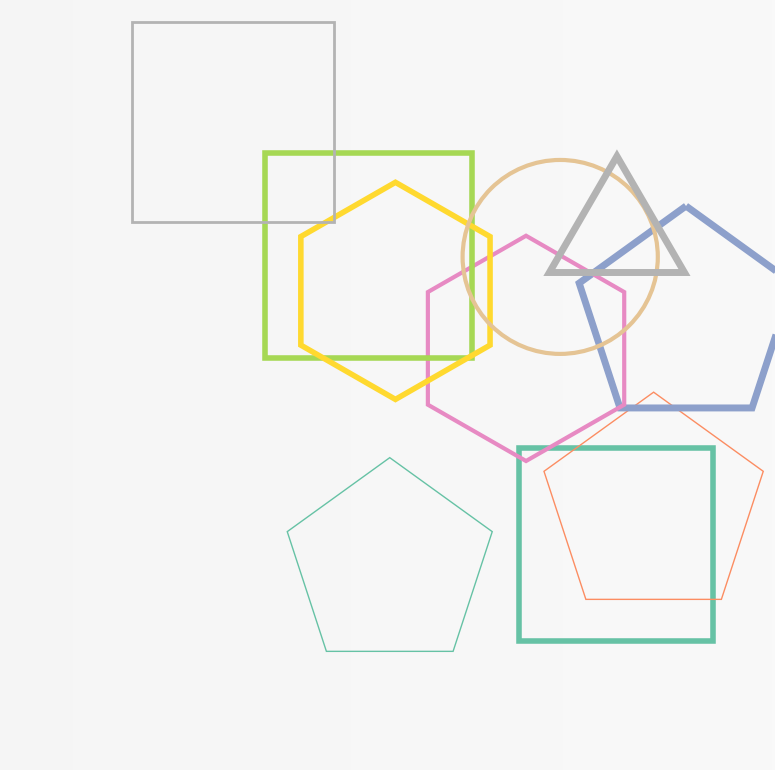[{"shape": "square", "thickness": 2, "radius": 0.63, "center": [0.795, 0.293]}, {"shape": "pentagon", "thickness": 0.5, "radius": 0.7, "center": [0.503, 0.267]}, {"shape": "pentagon", "thickness": 0.5, "radius": 0.74, "center": [0.843, 0.342]}, {"shape": "pentagon", "thickness": 2.5, "radius": 0.72, "center": [0.885, 0.587]}, {"shape": "hexagon", "thickness": 1.5, "radius": 0.73, "center": [0.679, 0.548]}, {"shape": "square", "thickness": 2, "radius": 0.67, "center": [0.476, 0.668]}, {"shape": "hexagon", "thickness": 2, "radius": 0.7, "center": [0.51, 0.622]}, {"shape": "circle", "thickness": 1.5, "radius": 0.63, "center": [0.723, 0.666]}, {"shape": "triangle", "thickness": 2.5, "radius": 0.5, "center": [0.796, 0.696]}, {"shape": "square", "thickness": 1, "radius": 0.65, "center": [0.301, 0.842]}]